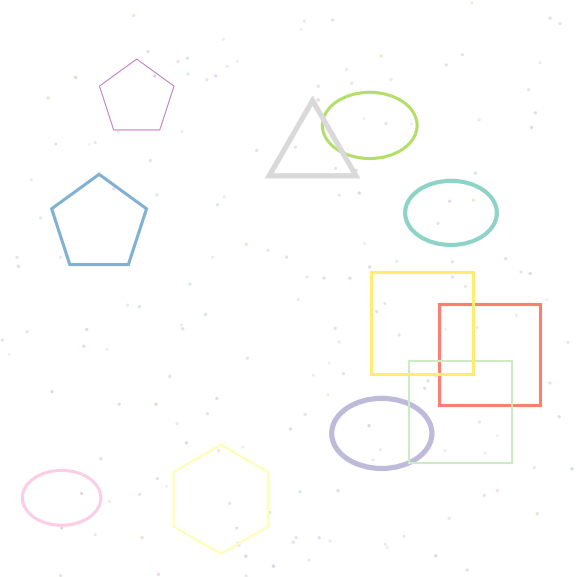[{"shape": "oval", "thickness": 2, "radius": 0.4, "center": [0.781, 0.63]}, {"shape": "hexagon", "thickness": 1, "radius": 0.47, "center": [0.382, 0.134]}, {"shape": "oval", "thickness": 2.5, "radius": 0.43, "center": [0.661, 0.249]}, {"shape": "square", "thickness": 1.5, "radius": 0.44, "center": [0.847, 0.385]}, {"shape": "pentagon", "thickness": 1.5, "radius": 0.43, "center": [0.172, 0.611]}, {"shape": "oval", "thickness": 1.5, "radius": 0.41, "center": [0.64, 0.782]}, {"shape": "oval", "thickness": 1.5, "radius": 0.34, "center": [0.107, 0.137]}, {"shape": "triangle", "thickness": 2.5, "radius": 0.43, "center": [0.541, 0.738]}, {"shape": "pentagon", "thickness": 0.5, "radius": 0.34, "center": [0.237, 0.829]}, {"shape": "square", "thickness": 1, "radius": 0.44, "center": [0.797, 0.285]}, {"shape": "square", "thickness": 1.5, "radius": 0.44, "center": [0.731, 0.44]}]